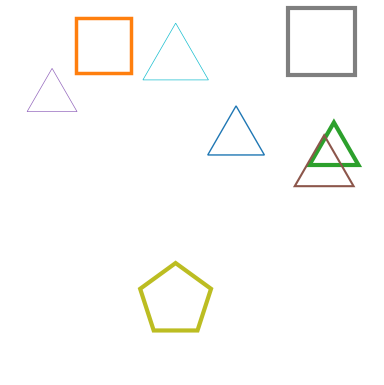[{"shape": "triangle", "thickness": 1, "radius": 0.42, "center": [0.613, 0.64]}, {"shape": "square", "thickness": 2.5, "radius": 0.36, "center": [0.268, 0.881]}, {"shape": "triangle", "thickness": 3, "radius": 0.37, "center": [0.867, 0.608]}, {"shape": "triangle", "thickness": 0.5, "radius": 0.37, "center": [0.135, 0.748]}, {"shape": "triangle", "thickness": 1.5, "radius": 0.44, "center": [0.842, 0.561]}, {"shape": "square", "thickness": 3, "radius": 0.44, "center": [0.836, 0.893]}, {"shape": "pentagon", "thickness": 3, "radius": 0.48, "center": [0.456, 0.22]}, {"shape": "triangle", "thickness": 0.5, "radius": 0.49, "center": [0.456, 0.842]}]